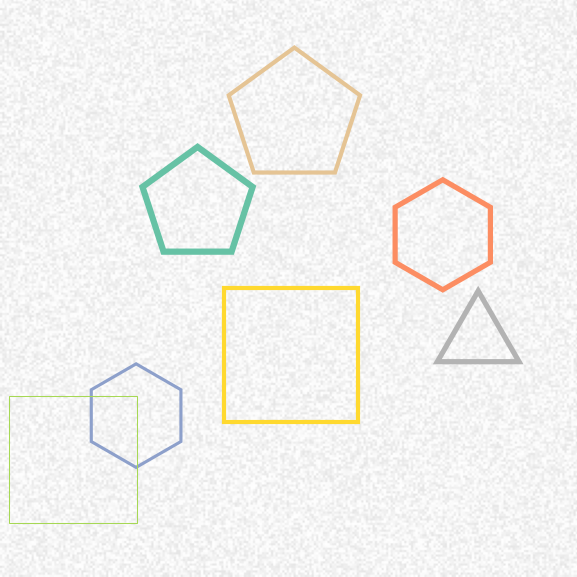[{"shape": "pentagon", "thickness": 3, "radius": 0.5, "center": [0.342, 0.644]}, {"shape": "hexagon", "thickness": 2.5, "radius": 0.48, "center": [0.767, 0.593]}, {"shape": "hexagon", "thickness": 1.5, "radius": 0.45, "center": [0.236, 0.279]}, {"shape": "square", "thickness": 0.5, "radius": 0.55, "center": [0.126, 0.204]}, {"shape": "square", "thickness": 2, "radius": 0.58, "center": [0.503, 0.384]}, {"shape": "pentagon", "thickness": 2, "radius": 0.6, "center": [0.51, 0.797]}, {"shape": "triangle", "thickness": 2.5, "radius": 0.41, "center": [0.828, 0.414]}]